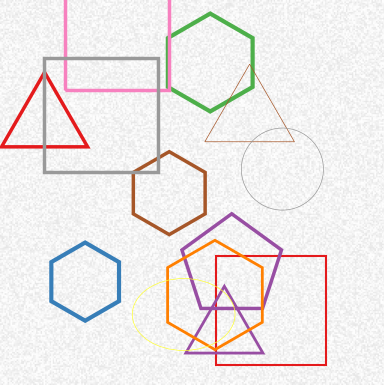[{"shape": "square", "thickness": 1.5, "radius": 0.71, "center": [0.704, 0.194]}, {"shape": "triangle", "thickness": 2.5, "radius": 0.65, "center": [0.116, 0.683]}, {"shape": "hexagon", "thickness": 3, "radius": 0.51, "center": [0.221, 0.269]}, {"shape": "hexagon", "thickness": 3, "radius": 0.64, "center": [0.546, 0.838]}, {"shape": "pentagon", "thickness": 2.5, "radius": 0.68, "center": [0.602, 0.309]}, {"shape": "triangle", "thickness": 2, "radius": 0.58, "center": [0.583, 0.141]}, {"shape": "hexagon", "thickness": 2, "radius": 0.71, "center": [0.558, 0.234]}, {"shape": "oval", "thickness": 0.5, "radius": 0.67, "center": [0.477, 0.183]}, {"shape": "triangle", "thickness": 0.5, "radius": 0.67, "center": [0.648, 0.699]}, {"shape": "hexagon", "thickness": 2.5, "radius": 0.54, "center": [0.44, 0.498]}, {"shape": "square", "thickness": 2.5, "radius": 0.67, "center": [0.304, 0.899]}, {"shape": "square", "thickness": 2.5, "radius": 0.74, "center": [0.261, 0.702]}, {"shape": "circle", "thickness": 0.5, "radius": 0.53, "center": [0.733, 0.561]}]